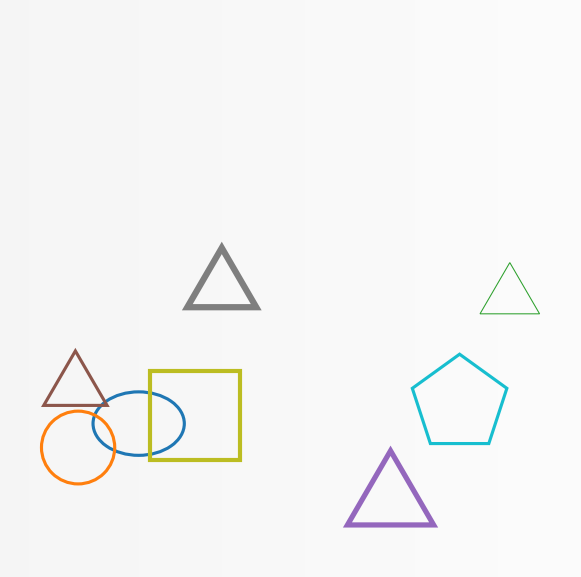[{"shape": "oval", "thickness": 1.5, "radius": 0.39, "center": [0.239, 0.266]}, {"shape": "circle", "thickness": 1.5, "radius": 0.32, "center": [0.134, 0.224]}, {"shape": "triangle", "thickness": 0.5, "radius": 0.3, "center": [0.877, 0.485]}, {"shape": "triangle", "thickness": 2.5, "radius": 0.43, "center": [0.672, 0.133]}, {"shape": "triangle", "thickness": 1.5, "radius": 0.31, "center": [0.13, 0.329]}, {"shape": "triangle", "thickness": 3, "radius": 0.34, "center": [0.382, 0.501]}, {"shape": "square", "thickness": 2, "radius": 0.38, "center": [0.336, 0.28]}, {"shape": "pentagon", "thickness": 1.5, "radius": 0.43, "center": [0.791, 0.3]}]